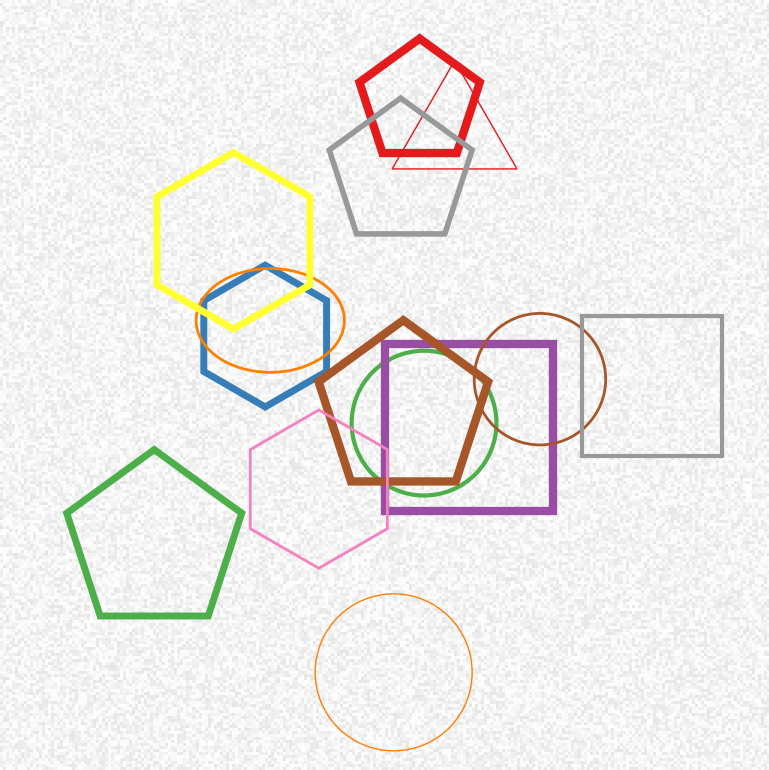[{"shape": "triangle", "thickness": 0.5, "radius": 0.47, "center": [0.59, 0.827]}, {"shape": "pentagon", "thickness": 3, "radius": 0.41, "center": [0.545, 0.868]}, {"shape": "hexagon", "thickness": 2.5, "radius": 0.46, "center": [0.344, 0.564]}, {"shape": "circle", "thickness": 1.5, "radius": 0.47, "center": [0.551, 0.451]}, {"shape": "pentagon", "thickness": 2.5, "radius": 0.6, "center": [0.2, 0.297]}, {"shape": "square", "thickness": 3, "radius": 0.54, "center": [0.609, 0.445]}, {"shape": "circle", "thickness": 0.5, "radius": 0.51, "center": [0.511, 0.127]}, {"shape": "oval", "thickness": 1, "radius": 0.48, "center": [0.351, 0.584]}, {"shape": "hexagon", "thickness": 2.5, "radius": 0.57, "center": [0.303, 0.687]}, {"shape": "circle", "thickness": 1, "radius": 0.43, "center": [0.701, 0.508]}, {"shape": "pentagon", "thickness": 3, "radius": 0.58, "center": [0.524, 0.468]}, {"shape": "hexagon", "thickness": 1, "radius": 0.51, "center": [0.414, 0.365]}, {"shape": "square", "thickness": 1.5, "radius": 0.46, "center": [0.847, 0.499]}, {"shape": "pentagon", "thickness": 2, "radius": 0.49, "center": [0.52, 0.775]}]